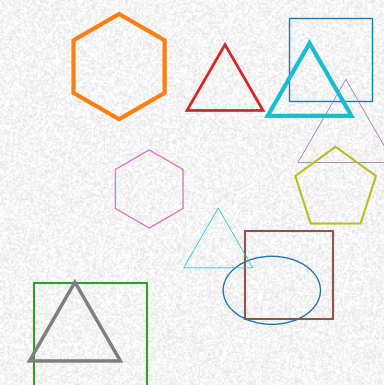[{"shape": "oval", "thickness": 1, "radius": 0.63, "center": [0.706, 0.246]}, {"shape": "square", "thickness": 1, "radius": 0.54, "center": [0.858, 0.846]}, {"shape": "hexagon", "thickness": 3, "radius": 0.68, "center": [0.309, 0.827]}, {"shape": "square", "thickness": 1.5, "radius": 0.73, "center": [0.235, 0.119]}, {"shape": "triangle", "thickness": 2, "radius": 0.57, "center": [0.584, 0.77]}, {"shape": "triangle", "thickness": 0.5, "radius": 0.72, "center": [0.898, 0.65]}, {"shape": "square", "thickness": 1.5, "radius": 0.57, "center": [0.752, 0.286]}, {"shape": "hexagon", "thickness": 1, "radius": 0.51, "center": [0.388, 0.509]}, {"shape": "triangle", "thickness": 2.5, "radius": 0.68, "center": [0.195, 0.131]}, {"shape": "pentagon", "thickness": 1.5, "radius": 0.55, "center": [0.872, 0.509]}, {"shape": "triangle", "thickness": 3, "radius": 0.63, "center": [0.804, 0.762]}, {"shape": "triangle", "thickness": 0.5, "radius": 0.52, "center": [0.567, 0.356]}]